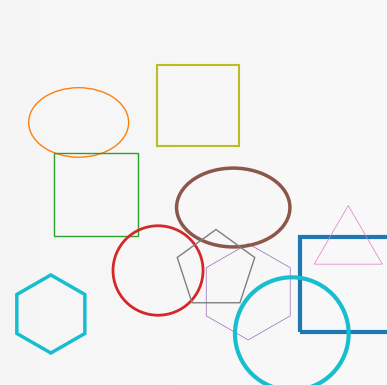[{"shape": "square", "thickness": 3, "radius": 0.61, "center": [0.898, 0.261]}, {"shape": "oval", "thickness": 1, "radius": 0.64, "center": [0.203, 0.682]}, {"shape": "square", "thickness": 1, "radius": 0.54, "center": [0.248, 0.494]}, {"shape": "circle", "thickness": 2, "radius": 0.58, "center": [0.408, 0.297]}, {"shape": "hexagon", "thickness": 0.5, "radius": 0.63, "center": [0.641, 0.242]}, {"shape": "oval", "thickness": 2.5, "radius": 0.73, "center": [0.602, 0.461]}, {"shape": "triangle", "thickness": 0.5, "radius": 0.51, "center": [0.899, 0.365]}, {"shape": "pentagon", "thickness": 1, "radius": 0.53, "center": [0.557, 0.299]}, {"shape": "square", "thickness": 1.5, "radius": 0.53, "center": [0.511, 0.725]}, {"shape": "hexagon", "thickness": 2.5, "radius": 0.51, "center": [0.131, 0.184]}, {"shape": "circle", "thickness": 3, "radius": 0.73, "center": [0.753, 0.133]}]